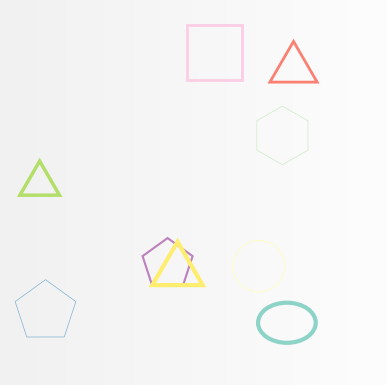[{"shape": "oval", "thickness": 3, "radius": 0.37, "center": [0.74, 0.162]}, {"shape": "circle", "thickness": 0.5, "radius": 0.33, "center": [0.668, 0.309]}, {"shape": "triangle", "thickness": 2, "radius": 0.35, "center": [0.758, 0.822]}, {"shape": "pentagon", "thickness": 0.5, "radius": 0.41, "center": [0.117, 0.191]}, {"shape": "triangle", "thickness": 2.5, "radius": 0.29, "center": [0.102, 0.523]}, {"shape": "square", "thickness": 2, "radius": 0.36, "center": [0.554, 0.864]}, {"shape": "pentagon", "thickness": 1.5, "radius": 0.34, "center": [0.432, 0.314]}, {"shape": "hexagon", "thickness": 0.5, "radius": 0.38, "center": [0.729, 0.648]}, {"shape": "triangle", "thickness": 3, "radius": 0.38, "center": [0.458, 0.297]}]